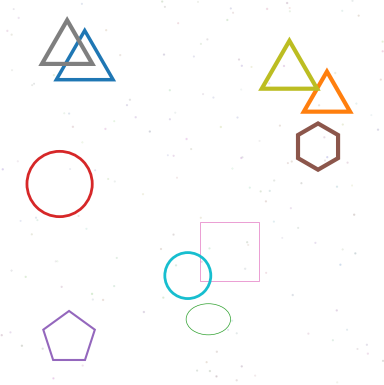[{"shape": "triangle", "thickness": 2.5, "radius": 0.43, "center": [0.22, 0.836]}, {"shape": "triangle", "thickness": 3, "radius": 0.35, "center": [0.849, 0.745]}, {"shape": "oval", "thickness": 0.5, "radius": 0.29, "center": [0.541, 0.171]}, {"shape": "circle", "thickness": 2, "radius": 0.42, "center": [0.155, 0.522]}, {"shape": "pentagon", "thickness": 1.5, "radius": 0.35, "center": [0.179, 0.122]}, {"shape": "hexagon", "thickness": 3, "radius": 0.3, "center": [0.826, 0.619]}, {"shape": "square", "thickness": 0.5, "radius": 0.39, "center": [0.596, 0.347]}, {"shape": "triangle", "thickness": 3, "radius": 0.38, "center": [0.174, 0.872]}, {"shape": "triangle", "thickness": 3, "radius": 0.41, "center": [0.752, 0.811]}, {"shape": "circle", "thickness": 2, "radius": 0.3, "center": [0.488, 0.284]}]